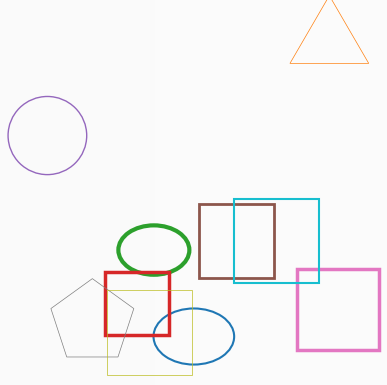[{"shape": "oval", "thickness": 1.5, "radius": 0.52, "center": [0.5, 0.126]}, {"shape": "triangle", "thickness": 0.5, "radius": 0.59, "center": [0.85, 0.894]}, {"shape": "oval", "thickness": 3, "radius": 0.46, "center": [0.397, 0.351]}, {"shape": "square", "thickness": 2.5, "radius": 0.41, "center": [0.352, 0.212]}, {"shape": "circle", "thickness": 1, "radius": 0.51, "center": [0.122, 0.648]}, {"shape": "square", "thickness": 2, "radius": 0.48, "center": [0.61, 0.374]}, {"shape": "square", "thickness": 2.5, "radius": 0.53, "center": [0.872, 0.196]}, {"shape": "pentagon", "thickness": 0.5, "radius": 0.56, "center": [0.238, 0.164]}, {"shape": "square", "thickness": 0.5, "radius": 0.55, "center": [0.386, 0.136]}, {"shape": "square", "thickness": 1.5, "radius": 0.55, "center": [0.713, 0.374]}]